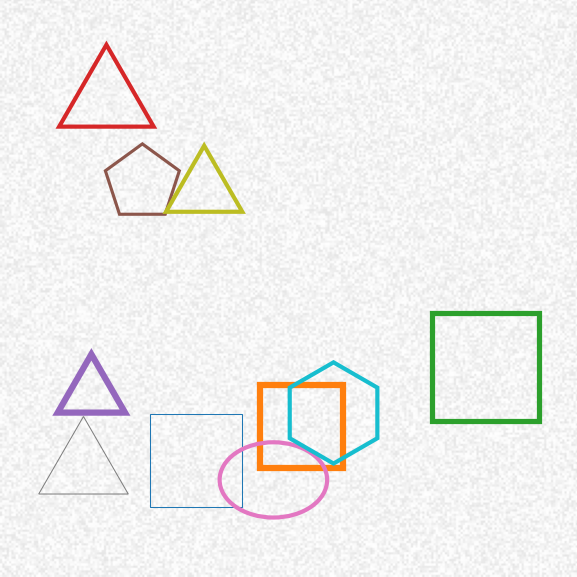[{"shape": "square", "thickness": 0.5, "radius": 0.4, "center": [0.34, 0.202]}, {"shape": "square", "thickness": 3, "radius": 0.36, "center": [0.522, 0.26]}, {"shape": "square", "thickness": 2.5, "radius": 0.46, "center": [0.841, 0.364]}, {"shape": "triangle", "thickness": 2, "radius": 0.47, "center": [0.184, 0.827]}, {"shape": "triangle", "thickness": 3, "radius": 0.34, "center": [0.158, 0.318]}, {"shape": "pentagon", "thickness": 1.5, "radius": 0.34, "center": [0.247, 0.683]}, {"shape": "oval", "thickness": 2, "radius": 0.47, "center": [0.473, 0.168]}, {"shape": "triangle", "thickness": 0.5, "radius": 0.45, "center": [0.145, 0.188]}, {"shape": "triangle", "thickness": 2, "radius": 0.38, "center": [0.354, 0.671]}, {"shape": "hexagon", "thickness": 2, "radius": 0.44, "center": [0.578, 0.284]}]